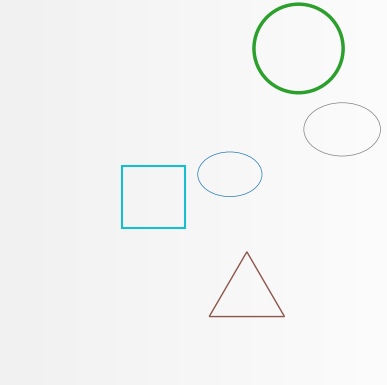[{"shape": "oval", "thickness": 0.5, "radius": 0.41, "center": [0.593, 0.547]}, {"shape": "circle", "thickness": 2.5, "radius": 0.58, "center": [0.77, 0.874]}, {"shape": "triangle", "thickness": 1, "radius": 0.56, "center": [0.637, 0.234]}, {"shape": "oval", "thickness": 0.5, "radius": 0.49, "center": [0.883, 0.664]}, {"shape": "square", "thickness": 1.5, "radius": 0.41, "center": [0.395, 0.488]}]